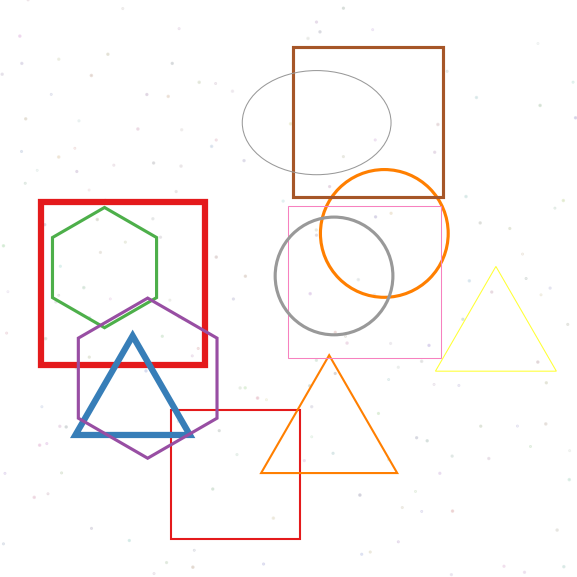[{"shape": "square", "thickness": 3, "radius": 0.71, "center": [0.213, 0.508]}, {"shape": "square", "thickness": 1, "radius": 0.56, "center": [0.408, 0.177]}, {"shape": "triangle", "thickness": 3, "radius": 0.57, "center": [0.23, 0.303]}, {"shape": "hexagon", "thickness": 1.5, "radius": 0.52, "center": [0.181, 0.536]}, {"shape": "hexagon", "thickness": 1.5, "radius": 0.69, "center": [0.256, 0.344]}, {"shape": "circle", "thickness": 1.5, "radius": 0.55, "center": [0.665, 0.595]}, {"shape": "triangle", "thickness": 1, "radius": 0.68, "center": [0.57, 0.248]}, {"shape": "triangle", "thickness": 0.5, "radius": 0.6, "center": [0.859, 0.417]}, {"shape": "square", "thickness": 1.5, "radius": 0.65, "center": [0.637, 0.788]}, {"shape": "square", "thickness": 0.5, "radius": 0.66, "center": [0.631, 0.511]}, {"shape": "oval", "thickness": 0.5, "radius": 0.64, "center": [0.548, 0.787]}, {"shape": "circle", "thickness": 1.5, "radius": 0.51, "center": [0.578, 0.521]}]